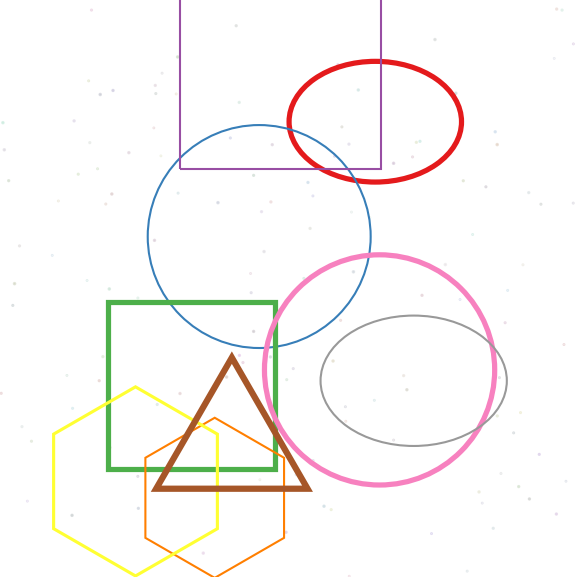[{"shape": "oval", "thickness": 2.5, "radius": 0.75, "center": [0.65, 0.788]}, {"shape": "circle", "thickness": 1, "radius": 0.97, "center": [0.449, 0.59]}, {"shape": "square", "thickness": 2.5, "radius": 0.72, "center": [0.332, 0.331]}, {"shape": "square", "thickness": 1, "radius": 0.87, "center": [0.485, 0.88]}, {"shape": "hexagon", "thickness": 1, "radius": 0.69, "center": [0.372, 0.137]}, {"shape": "hexagon", "thickness": 1.5, "radius": 0.82, "center": [0.235, 0.166]}, {"shape": "triangle", "thickness": 3, "radius": 0.76, "center": [0.401, 0.229]}, {"shape": "circle", "thickness": 2.5, "radius": 1.0, "center": [0.657, 0.359]}, {"shape": "oval", "thickness": 1, "radius": 0.81, "center": [0.716, 0.34]}]